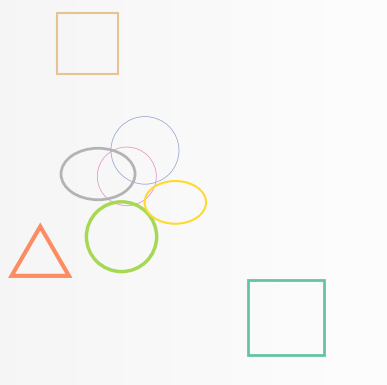[{"shape": "square", "thickness": 2, "radius": 0.49, "center": [0.738, 0.175]}, {"shape": "triangle", "thickness": 3, "radius": 0.43, "center": [0.104, 0.326]}, {"shape": "circle", "thickness": 0.5, "radius": 0.44, "center": [0.374, 0.609]}, {"shape": "circle", "thickness": 0.5, "radius": 0.38, "center": [0.327, 0.542]}, {"shape": "circle", "thickness": 2.5, "radius": 0.45, "center": [0.314, 0.385]}, {"shape": "oval", "thickness": 1.5, "radius": 0.4, "center": [0.452, 0.474]}, {"shape": "square", "thickness": 1.5, "radius": 0.39, "center": [0.225, 0.887]}, {"shape": "oval", "thickness": 2, "radius": 0.48, "center": [0.253, 0.548]}]